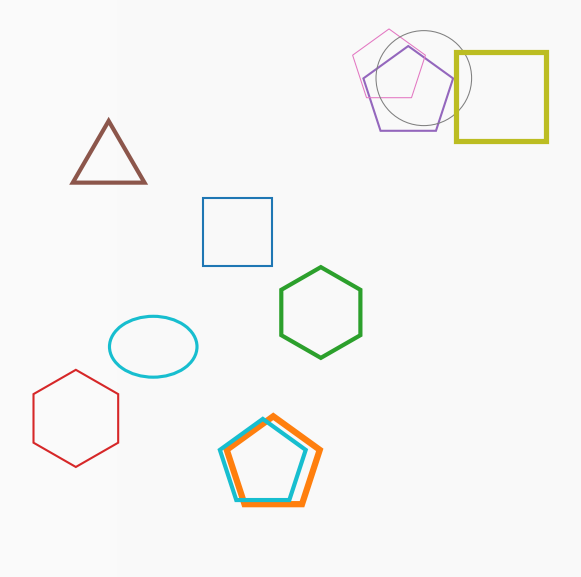[{"shape": "square", "thickness": 1, "radius": 0.29, "center": [0.409, 0.597]}, {"shape": "pentagon", "thickness": 3, "radius": 0.42, "center": [0.47, 0.194]}, {"shape": "hexagon", "thickness": 2, "radius": 0.39, "center": [0.552, 0.458]}, {"shape": "hexagon", "thickness": 1, "radius": 0.42, "center": [0.13, 0.275]}, {"shape": "pentagon", "thickness": 1, "radius": 0.41, "center": [0.702, 0.838]}, {"shape": "triangle", "thickness": 2, "radius": 0.36, "center": [0.187, 0.718]}, {"shape": "pentagon", "thickness": 0.5, "radius": 0.33, "center": [0.669, 0.883]}, {"shape": "circle", "thickness": 0.5, "radius": 0.41, "center": [0.729, 0.864]}, {"shape": "square", "thickness": 2.5, "radius": 0.39, "center": [0.862, 0.832]}, {"shape": "pentagon", "thickness": 2, "radius": 0.39, "center": [0.452, 0.196]}, {"shape": "oval", "thickness": 1.5, "radius": 0.38, "center": [0.264, 0.399]}]